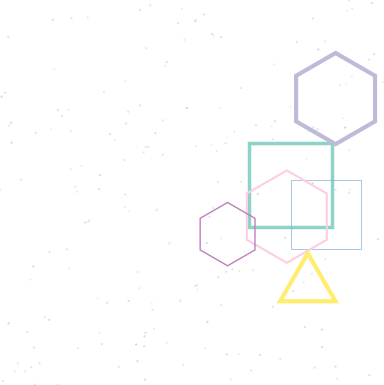[{"shape": "square", "thickness": 2.5, "radius": 0.54, "center": [0.755, 0.518]}, {"shape": "hexagon", "thickness": 3, "radius": 0.59, "center": [0.872, 0.744]}, {"shape": "square", "thickness": 0.5, "radius": 0.45, "center": [0.847, 0.442]}, {"shape": "hexagon", "thickness": 1.5, "radius": 0.6, "center": [0.745, 0.437]}, {"shape": "hexagon", "thickness": 1, "radius": 0.41, "center": [0.591, 0.392]}, {"shape": "triangle", "thickness": 3, "radius": 0.42, "center": [0.799, 0.259]}]